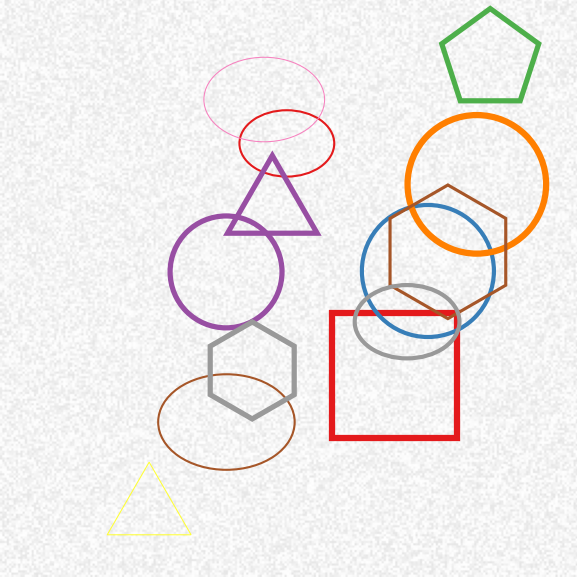[{"shape": "oval", "thickness": 1, "radius": 0.41, "center": [0.497, 0.751]}, {"shape": "square", "thickness": 3, "radius": 0.54, "center": [0.683, 0.349]}, {"shape": "circle", "thickness": 2, "radius": 0.57, "center": [0.741, 0.53]}, {"shape": "pentagon", "thickness": 2.5, "radius": 0.44, "center": [0.849, 0.896]}, {"shape": "triangle", "thickness": 2.5, "radius": 0.45, "center": [0.472, 0.64]}, {"shape": "circle", "thickness": 2.5, "radius": 0.48, "center": [0.391, 0.528]}, {"shape": "circle", "thickness": 3, "radius": 0.6, "center": [0.826, 0.68]}, {"shape": "triangle", "thickness": 0.5, "radius": 0.42, "center": [0.258, 0.115]}, {"shape": "oval", "thickness": 1, "radius": 0.59, "center": [0.392, 0.268]}, {"shape": "hexagon", "thickness": 1.5, "radius": 0.58, "center": [0.776, 0.563]}, {"shape": "oval", "thickness": 0.5, "radius": 0.52, "center": [0.458, 0.827]}, {"shape": "oval", "thickness": 2, "radius": 0.45, "center": [0.705, 0.442]}, {"shape": "hexagon", "thickness": 2.5, "radius": 0.42, "center": [0.437, 0.358]}]